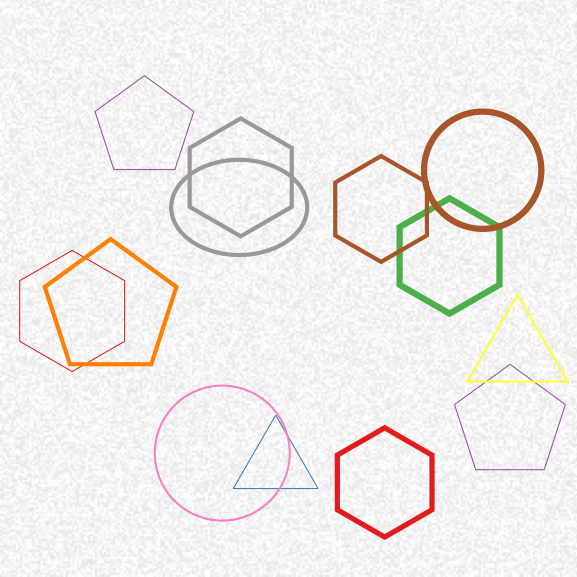[{"shape": "hexagon", "thickness": 2.5, "radius": 0.47, "center": [0.666, 0.164]}, {"shape": "hexagon", "thickness": 0.5, "radius": 0.52, "center": [0.125, 0.461]}, {"shape": "triangle", "thickness": 0.5, "radius": 0.42, "center": [0.477, 0.196]}, {"shape": "hexagon", "thickness": 3, "radius": 0.5, "center": [0.778, 0.556]}, {"shape": "pentagon", "thickness": 0.5, "radius": 0.45, "center": [0.25, 0.778]}, {"shape": "pentagon", "thickness": 0.5, "radius": 0.5, "center": [0.883, 0.267]}, {"shape": "pentagon", "thickness": 2, "radius": 0.6, "center": [0.192, 0.465]}, {"shape": "triangle", "thickness": 1, "radius": 0.5, "center": [0.896, 0.388]}, {"shape": "circle", "thickness": 3, "radius": 0.51, "center": [0.836, 0.704]}, {"shape": "hexagon", "thickness": 2, "radius": 0.46, "center": [0.66, 0.637]}, {"shape": "circle", "thickness": 1, "radius": 0.58, "center": [0.385, 0.215]}, {"shape": "oval", "thickness": 2, "radius": 0.59, "center": [0.414, 0.64]}, {"shape": "hexagon", "thickness": 2, "radius": 0.51, "center": [0.417, 0.692]}]